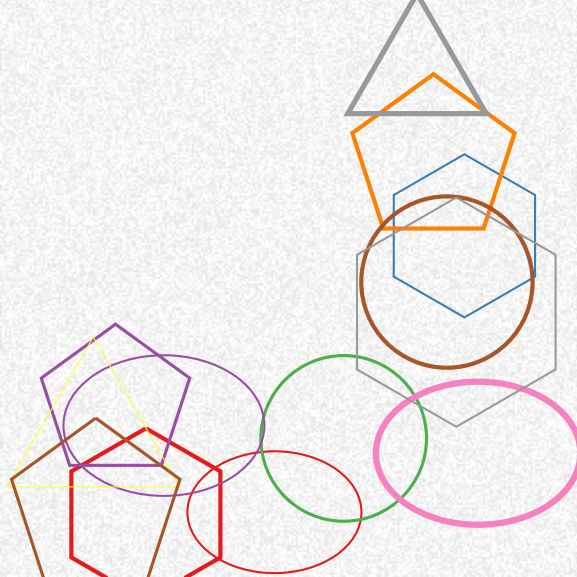[{"shape": "oval", "thickness": 1, "radius": 0.75, "center": [0.475, 0.112]}, {"shape": "hexagon", "thickness": 2, "radius": 0.74, "center": [0.253, 0.108]}, {"shape": "hexagon", "thickness": 1, "radius": 0.71, "center": [0.804, 0.591]}, {"shape": "circle", "thickness": 1.5, "radius": 0.72, "center": [0.595, 0.24]}, {"shape": "oval", "thickness": 1, "radius": 0.87, "center": [0.284, 0.262]}, {"shape": "pentagon", "thickness": 1.5, "radius": 0.68, "center": [0.2, 0.303]}, {"shape": "pentagon", "thickness": 2, "radius": 0.74, "center": [0.751, 0.723]}, {"shape": "triangle", "thickness": 0.5, "radius": 0.86, "center": [0.162, 0.243]}, {"shape": "circle", "thickness": 2, "radius": 0.74, "center": [0.774, 0.511]}, {"shape": "pentagon", "thickness": 1.5, "radius": 0.77, "center": [0.166, 0.122]}, {"shape": "oval", "thickness": 3, "radius": 0.88, "center": [0.828, 0.214]}, {"shape": "hexagon", "thickness": 1, "radius": 0.99, "center": [0.79, 0.459]}, {"shape": "triangle", "thickness": 2.5, "radius": 0.69, "center": [0.722, 0.872]}]